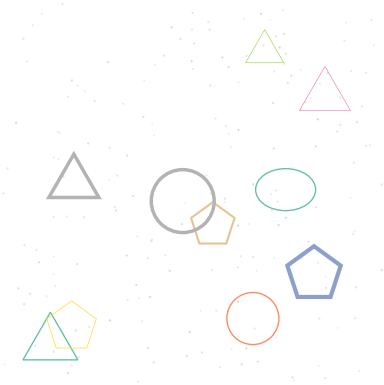[{"shape": "triangle", "thickness": 1, "radius": 0.41, "center": [0.131, 0.107]}, {"shape": "oval", "thickness": 1, "radius": 0.39, "center": [0.742, 0.507]}, {"shape": "circle", "thickness": 1, "radius": 0.34, "center": [0.657, 0.173]}, {"shape": "pentagon", "thickness": 3, "radius": 0.36, "center": [0.816, 0.288]}, {"shape": "triangle", "thickness": 0.5, "radius": 0.38, "center": [0.844, 0.751]}, {"shape": "triangle", "thickness": 0.5, "radius": 0.29, "center": [0.687, 0.866]}, {"shape": "pentagon", "thickness": 0.5, "radius": 0.34, "center": [0.186, 0.151]}, {"shape": "pentagon", "thickness": 1.5, "radius": 0.3, "center": [0.553, 0.415]}, {"shape": "triangle", "thickness": 2.5, "radius": 0.37, "center": [0.192, 0.525]}, {"shape": "circle", "thickness": 2.5, "radius": 0.41, "center": [0.475, 0.478]}]